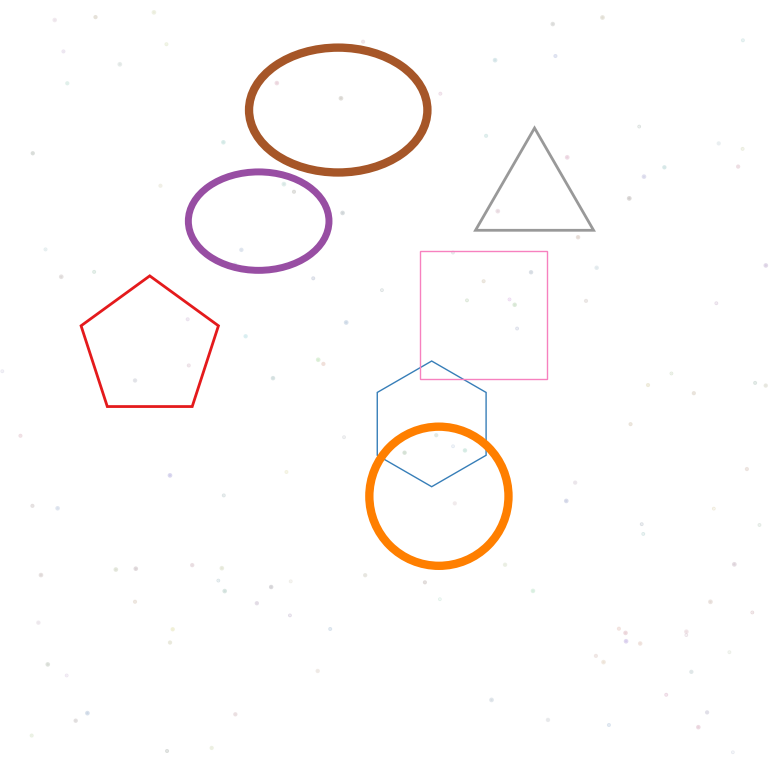[{"shape": "pentagon", "thickness": 1, "radius": 0.47, "center": [0.194, 0.548]}, {"shape": "hexagon", "thickness": 0.5, "radius": 0.41, "center": [0.561, 0.45]}, {"shape": "oval", "thickness": 2.5, "radius": 0.46, "center": [0.336, 0.713]}, {"shape": "circle", "thickness": 3, "radius": 0.45, "center": [0.57, 0.356]}, {"shape": "oval", "thickness": 3, "radius": 0.58, "center": [0.439, 0.857]}, {"shape": "square", "thickness": 0.5, "radius": 0.41, "center": [0.628, 0.591]}, {"shape": "triangle", "thickness": 1, "radius": 0.44, "center": [0.694, 0.745]}]